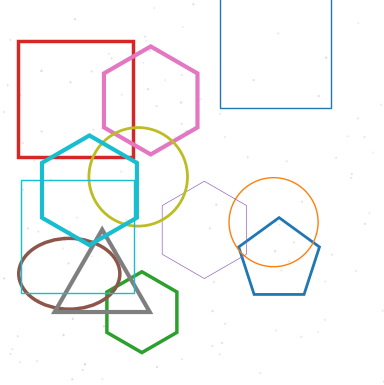[{"shape": "square", "thickness": 1, "radius": 0.72, "center": [0.716, 0.864]}, {"shape": "pentagon", "thickness": 2, "radius": 0.55, "center": [0.725, 0.324]}, {"shape": "circle", "thickness": 1, "radius": 0.58, "center": [0.711, 0.423]}, {"shape": "hexagon", "thickness": 2.5, "radius": 0.52, "center": [0.369, 0.189]}, {"shape": "square", "thickness": 2.5, "radius": 0.75, "center": [0.197, 0.743]}, {"shape": "hexagon", "thickness": 0.5, "radius": 0.63, "center": [0.531, 0.403]}, {"shape": "oval", "thickness": 2.5, "radius": 0.66, "center": [0.18, 0.289]}, {"shape": "hexagon", "thickness": 3, "radius": 0.7, "center": [0.391, 0.739]}, {"shape": "triangle", "thickness": 3, "radius": 0.71, "center": [0.265, 0.261]}, {"shape": "circle", "thickness": 2, "radius": 0.64, "center": [0.359, 0.541]}, {"shape": "square", "thickness": 1, "radius": 0.74, "center": [0.202, 0.386]}, {"shape": "hexagon", "thickness": 3, "radius": 0.71, "center": [0.232, 0.506]}]